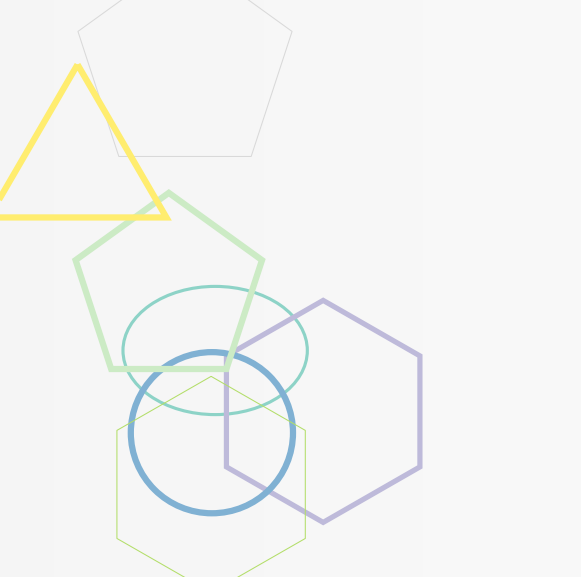[{"shape": "oval", "thickness": 1.5, "radius": 0.79, "center": [0.37, 0.392]}, {"shape": "hexagon", "thickness": 2.5, "radius": 0.96, "center": [0.556, 0.287]}, {"shape": "circle", "thickness": 3, "radius": 0.7, "center": [0.365, 0.25]}, {"shape": "hexagon", "thickness": 0.5, "radius": 0.94, "center": [0.363, 0.16]}, {"shape": "pentagon", "thickness": 0.5, "radius": 0.97, "center": [0.318, 0.885]}, {"shape": "pentagon", "thickness": 3, "radius": 0.84, "center": [0.29, 0.497]}, {"shape": "triangle", "thickness": 3, "radius": 0.88, "center": [0.133, 0.711]}]